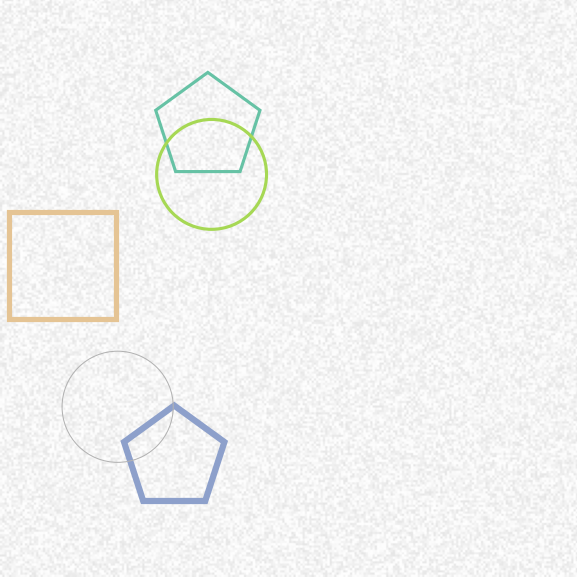[{"shape": "pentagon", "thickness": 1.5, "radius": 0.47, "center": [0.36, 0.779]}, {"shape": "pentagon", "thickness": 3, "radius": 0.46, "center": [0.302, 0.206]}, {"shape": "circle", "thickness": 1.5, "radius": 0.48, "center": [0.366, 0.697]}, {"shape": "square", "thickness": 2.5, "radius": 0.46, "center": [0.108, 0.54]}, {"shape": "circle", "thickness": 0.5, "radius": 0.48, "center": [0.204, 0.295]}]